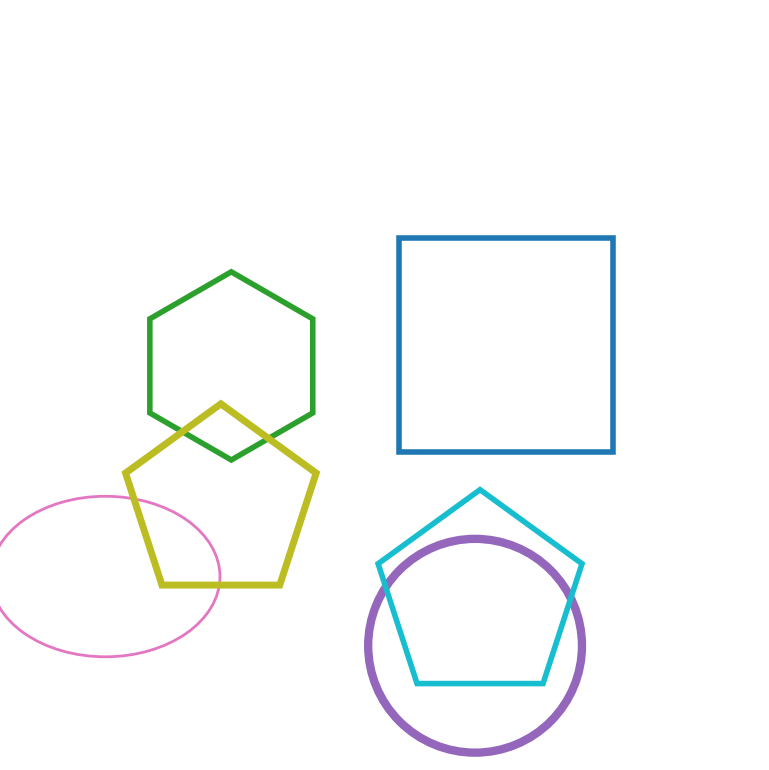[{"shape": "square", "thickness": 2, "radius": 0.7, "center": [0.657, 0.552]}, {"shape": "hexagon", "thickness": 2, "radius": 0.61, "center": [0.3, 0.525]}, {"shape": "circle", "thickness": 3, "radius": 0.69, "center": [0.617, 0.161]}, {"shape": "oval", "thickness": 1, "radius": 0.74, "center": [0.137, 0.251]}, {"shape": "pentagon", "thickness": 2.5, "radius": 0.65, "center": [0.287, 0.345]}, {"shape": "pentagon", "thickness": 2, "radius": 0.7, "center": [0.623, 0.225]}]